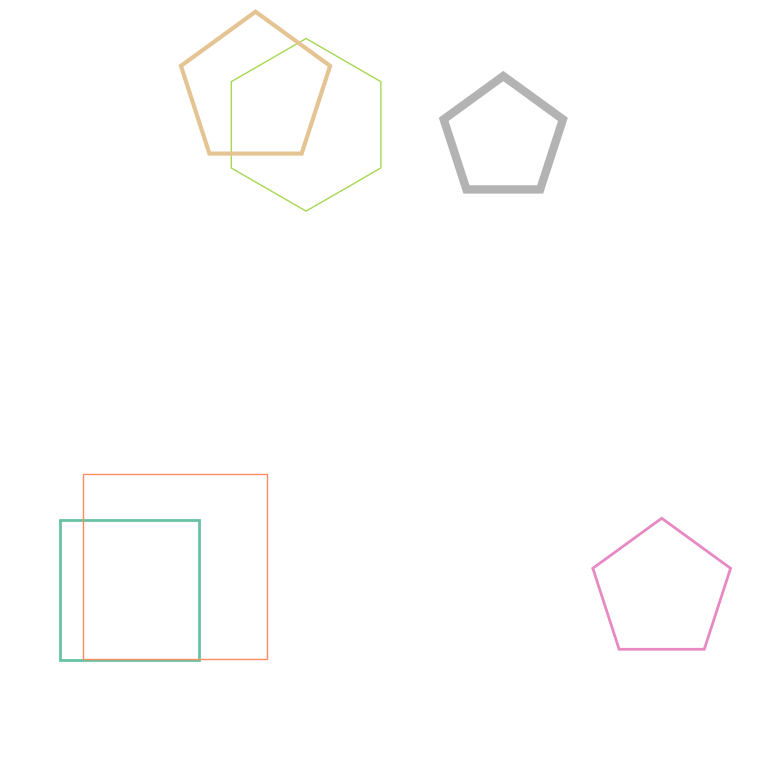[{"shape": "square", "thickness": 1, "radius": 0.45, "center": [0.168, 0.234]}, {"shape": "square", "thickness": 0.5, "radius": 0.6, "center": [0.227, 0.264]}, {"shape": "pentagon", "thickness": 1, "radius": 0.47, "center": [0.859, 0.233]}, {"shape": "hexagon", "thickness": 0.5, "radius": 0.56, "center": [0.397, 0.838]}, {"shape": "pentagon", "thickness": 1.5, "radius": 0.51, "center": [0.332, 0.883]}, {"shape": "pentagon", "thickness": 3, "radius": 0.41, "center": [0.654, 0.82]}]